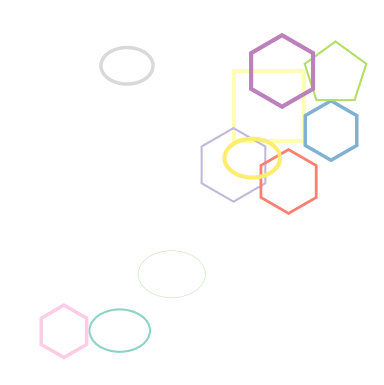[{"shape": "oval", "thickness": 1.5, "radius": 0.39, "center": [0.311, 0.141]}, {"shape": "square", "thickness": 3, "radius": 0.46, "center": [0.698, 0.724]}, {"shape": "hexagon", "thickness": 1.5, "radius": 0.48, "center": [0.606, 0.572]}, {"shape": "hexagon", "thickness": 2, "radius": 0.41, "center": [0.75, 0.529]}, {"shape": "hexagon", "thickness": 2.5, "radius": 0.39, "center": [0.86, 0.661]}, {"shape": "pentagon", "thickness": 1.5, "radius": 0.42, "center": [0.872, 0.808]}, {"shape": "hexagon", "thickness": 2.5, "radius": 0.34, "center": [0.166, 0.139]}, {"shape": "oval", "thickness": 2.5, "radius": 0.34, "center": [0.33, 0.829]}, {"shape": "hexagon", "thickness": 3, "radius": 0.46, "center": [0.733, 0.816]}, {"shape": "oval", "thickness": 0.5, "radius": 0.44, "center": [0.446, 0.288]}, {"shape": "oval", "thickness": 3, "radius": 0.36, "center": [0.655, 0.589]}]